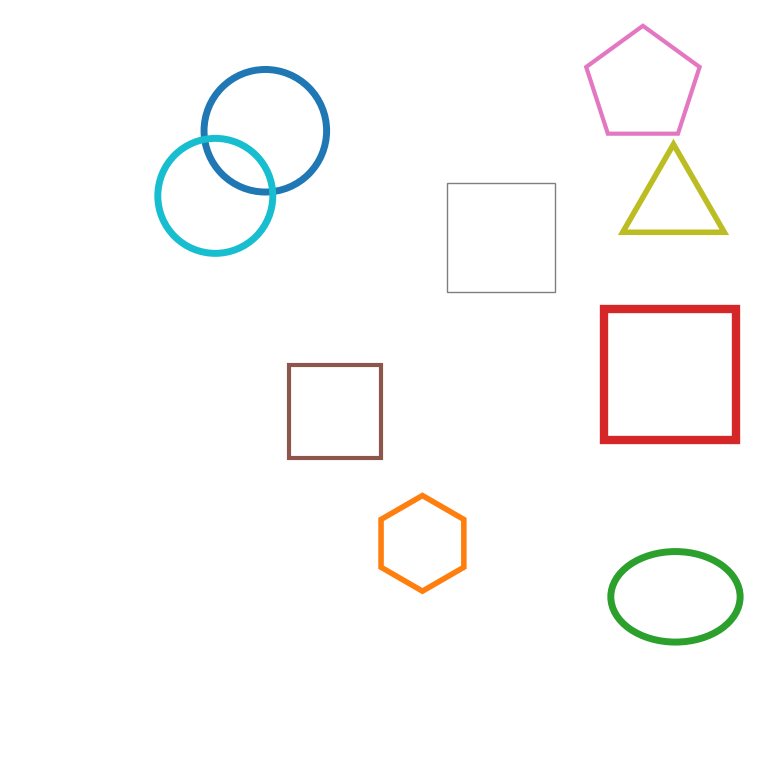[{"shape": "circle", "thickness": 2.5, "radius": 0.4, "center": [0.345, 0.83]}, {"shape": "hexagon", "thickness": 2, "radius": 0.31, "center": [0.549, 0.294]}, {"shape": "oval", "thickness": 2.5, "radius": 0.42, "center": [0.877, 0.225]}, {"shape": "square", "thickness": 3, "radius": 0.43, "center": [0.87, 0.514]}, {"shape": "square", "thickness": 1.5, "radius": 0.3, "center": [0.435, 0.466]}, {"shape": "pentagon", "thickness": 1.5, "radius": 0.39, "center": [0.835, 0.889]}, {"shape": "square", "thickness": 0.5, "radius": 0.35, "center": [0.651, 0.692]}, {"shape": "triangle", "thickness": 2, "radius": 0.38, "center": [0.875, 0.736]}, {"shape": "circle", "thickness": 2.5, "radius": 0.37, "center": [0.28, 0.746]}]